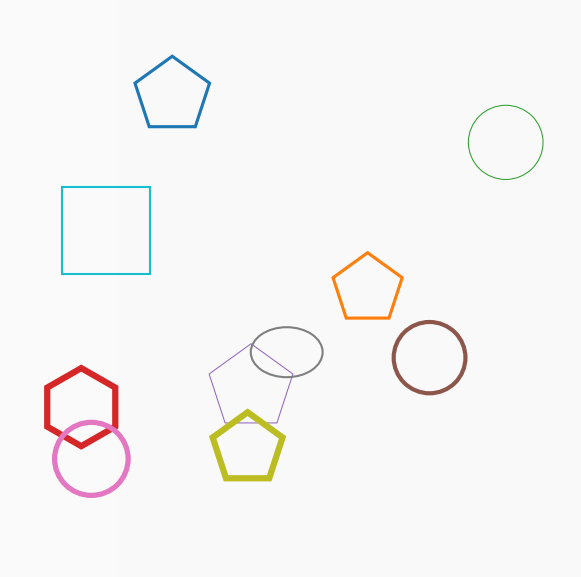[{"shape": "pentagon", "thickness": 1.5, "radius": 0.34, "center": [0.296, 0.834]}, {"shape": "pentagon", "thickness": 1.5, "radius": 0.31, "center": [0.632, 0.499]}, {"shape": "circle", "thickness": 0.5, "radius": 0.32, "center": [0.87, 0.753]}, {"shape": "hexagon", "thickness": 3, "radius": 0.34, "center": [0.14, 0.294]}, {"shape": "pentagon", "thickness": 0.5, "radius": 0.38, "center": [0.432, 0.328]}, {"shape": "circle", "thickness": 2, "radius": 0.31, "center": [0.739, 0.38]}, {"shape": "circle", "thickness": 2.5, "radius": 0.32, "center": [0.157, 0.205]}, {"shape": "oval", "thickness": 1, "radius": 0.31, "center": [0.493, 0.389]}, {"shape": "pentagon", "thickness": 3, "radius": 0.32, "center": [0.426, 0.222]}, {"shape": "square", "thickness": 1, "radius": 0.38, "center": [0.182, 0.6]}]